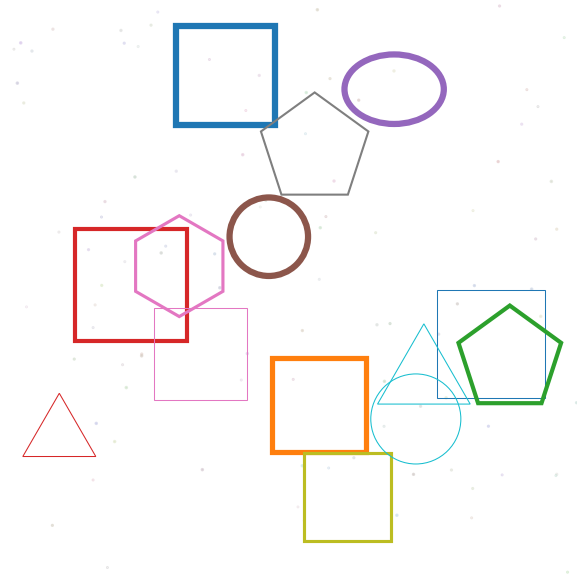[{"shape": "square", "thickness": 3, "radius": 0.43, "center": [0.39, 0.869]}, {"shape": "square", "thickness": 0.5, "radius": 0.47, "center": [0.85, 0.403]}, {"shape": "square", "thickness": 2.5, "radius": 0.41, "center": [0.553, 0.298]}, {"shape": "pentagon", "thickness": 2, "radius": 0.47, "center": [0.883, 0.377]}, {"shape": "triangle", "thickness": 0.5, "radius": 0.36, "center": [0.103, 0.245]}, {"shape": "square", "thickness": 2, "radius": 0.49, "center": [0.227, 0.506]}, {"shape": "oval", "thickness": 3, "radius": 0.43, "center": [0.683, 0.845]}, {"shape": "circle", "thickness": 3, "radius": 0.34, "center": [0.465, 0.589]}, {"shape": "square", "thickness": 0.5, "radius": 0.4, "center": [0.347, 0.387]}, {"shape": "hexagon", "thickness": 1.5, "radius": 0.44, "center": [0.31, 0.538]}, {"shape": "pentagon", "thickness": 1, "radius": 0.49, "center": [0.545, 0.741]}, {"shape": "square", "thickness": 1.5, "radius": 0.38, "center": [0.602, 0.139]}, {"shape": "triangle", "thickness": 0.5, "radius": 0.46, "center": [0.734, 0.346]}, {"shape": "circle", "thickness": 0.5, "radius": 0.39, "center": [0.72, 0.274]}]